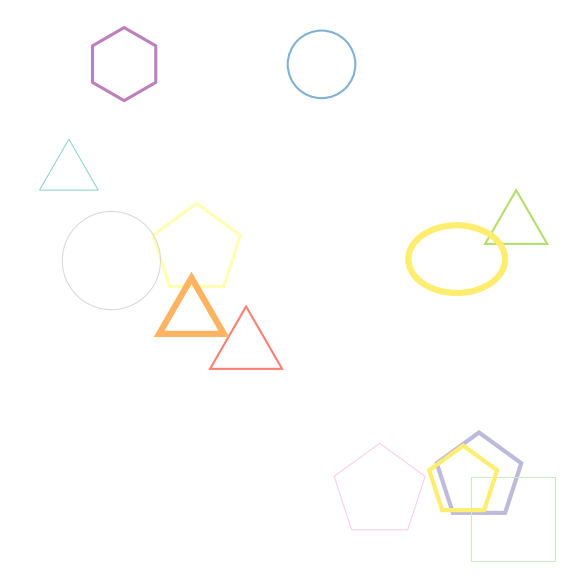[{"shape": "triangle", "thickness": 0.5, "radius": 0.29, "center": [0.119, 0.699]}, {"shape": "pentagon", "thickness": 1.5, "radius": 0.4, "center": [0.341, 0.567]}, {"shape": "pentagon", "thickness": 2, "radius": 0.38, "center": [0.829, 0.173]}, {"shape": "triangle", "thickness": 1, "radius": 0.36, "center": [0.426, 0.396]}, {"shape": "circle", "thickness": 1, "radius": 0.29, "center": [0.557, 0.888]}, {"shape": "triangle", "thickness": 3, "radius": 0.32, "center": [0.332, 0.453]}, {"shape": "triangle", "thickness": 1, "radius": 0.31, "center": [0.894, 0.608]}, {"shape": "pentagon", "thickness": 0.5, "radius": 0.41, "center": [0.657, 0.149]}, {"shape": "circle", "thickness": 0.5, "radius": 0.43, "center": [0.193, 0.548]}, {"shape": "hexagon", "thickness": 1.5, "radius": 0.32, "center": [0.215, 0.888]}, {"shape": "square", "thickness": 0.5, "radius": 0.36, "center": [0.888, 0.101]}, {"shape": "pentagon", "thickness": 2, "radius": 0.31, "center": [0.802, 0.166]}, {"shape": "oval", "thickness": 3, "radius": 0.42, "center": [0.791, 0.55]}]